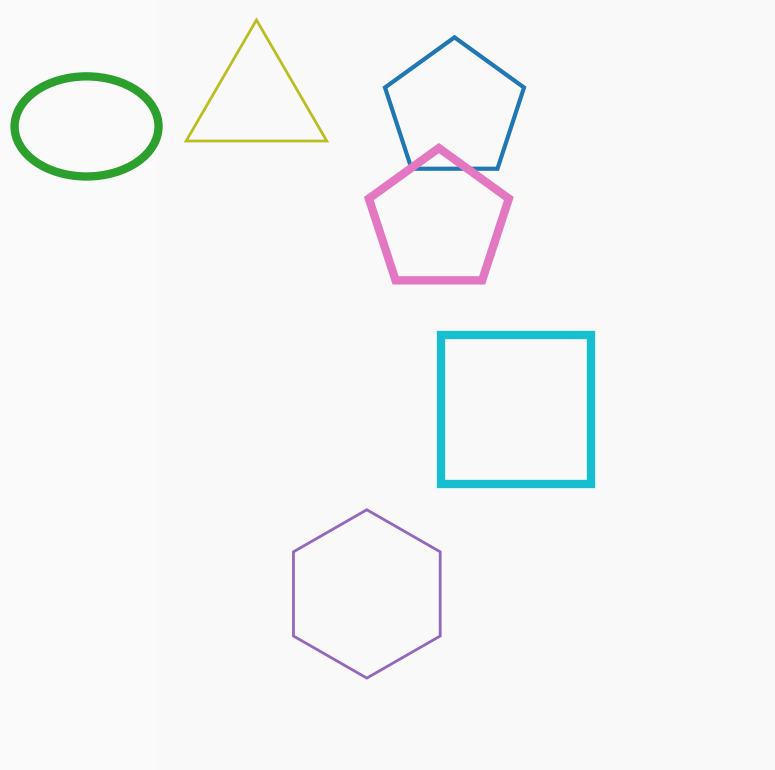[{"shape": "pentagon", "thickness": 1.5, "radius": 0.47, "center": [0.586, 0.857]}, {"shape": "oval", "thickness": 3, "radius": 0.46, "center": [0.112, 0.836]}, {"shape": "hexagon", "thickness": 1, "radius": 0.55, "center": [0.473, 0.229]}, {"shape": "pentagon", "thickness": 3, "radius": 0.47, "center": [0.566, 0.713]}, {"shape": "triangle", "thickness": 1, "radius": 0.52, "center": [0.331, 0.869]}, {"shape": "square", "thickness": 3, "radius": 0.48, "center": [0.666, 0.468]}]